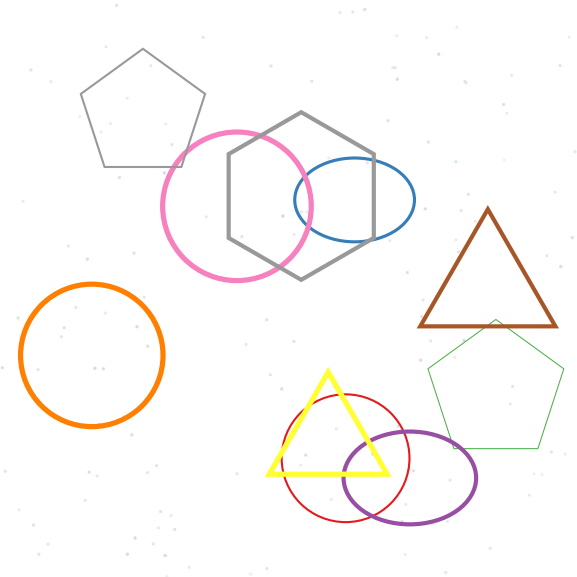[{"shape": "circle", "thickness": 1, "radius": 0.55, "center": [0.598, 0.206]}, {"shape": "oval", "thickness": 1.5, "radius": 0.52, "center": [0.614, 0.653]}, {"shape": "pentagon", "thickness": 0.5, "radius": 0.62, "center": [0.859, 0.322]}, {"shape": "oval", "thickness": 2, "radius": 0.57, "center": [0.71, 0.172]}, {"shape": "circle", "thickness": 2.5, "radius": 0.62, "center": [0.159, 0.384]}, {"shape": "triangle", "thickness": 2.5, "radius": 0.59, "center": [0.568, 0.237]}, {"shape": "triangle", "thickness": 2, "radius": 0.68, "center": [0.845, 0.502]}, {"shape": "circle", "thickness": 2.5, "radius": 0.64, "center": [0.41, 0.642]}, {"shape": "hexagon", "thickness": 2, "radius": 0.73, "center": [0.522, 0.66]}, {"shape": "pentagon", "thickness": 1, "radius": 0.57, "center": [0.248, 0.802]}]